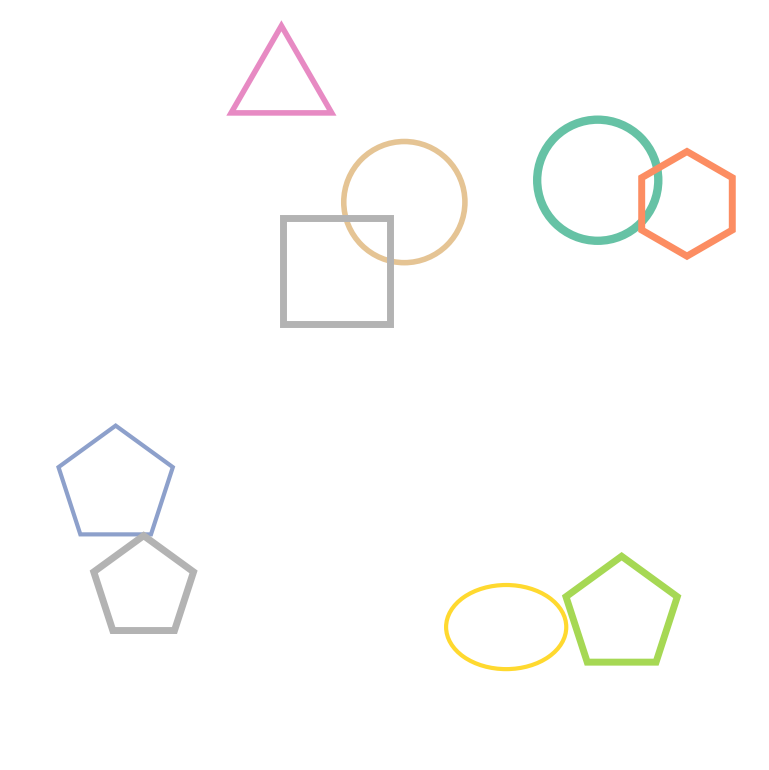[{"shape": "circle", "thickness": 3, "radius": 0.39, "center": [0.776, 0.766]}, {"shape": "hexagon", "thickness": 2.5, "radius": 0.34, "center": [0.892, 0.735]}, {"shape": "pentagon", "thickness": 1.5, "radius": 0.39, "center": [0.15, 0.369]}, {"shape": "triangle", "thickness": 2, "radius": 0.38, "center": [0.365, 0.891]}, {"shape": "pentagon", "thickness": 2.5, "radius": 0.38, "center": [0.807, 0.202]}, {"shape": "oval", "thickness": 1.5, "radius": 0.39, "center": [0.657, 0.186]}, {"shape": "circle", "thickness": 2, "radius": 0.39, "center": [0.525, 0.738]}, {"shape": "square", "thickness": 2.5, "radius": 0.34, "center": [0.437, 0.648]}, {"shape": "pentagon", "thickness": 2.5, "radius": 0.34, "center": [0.187, 0.236]}]